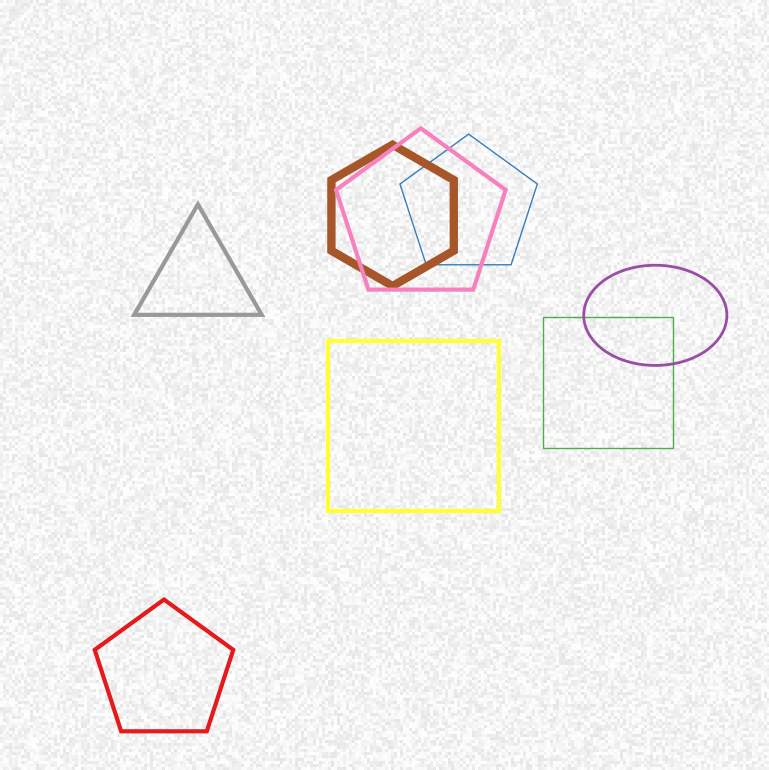[{"shape": "pentagon", "thickness": 1.5, "radius": 0.47, "center": [0.213, 0.127]}, {"shape": "pentagon", "thickness": 0.5, "radius": 0.47, "center": [0.609, 0.732]}, {"shape": "square", "thickness": 0.5, "radius": 0.42, "center": [0.79, 0.503]}, {"shape": "oval", "thickness": 1, "radius": 0.46, "center": [0.851, 0.59]}, {"shape": "square", "thickness": 1.5, "radius": 0.55, "center": [0.537, 0.447]}, {"shape": "hexagon", "thickness": 3, "radius": 0.46, "center": [0.51, 0.72]}, {"shape": "pentagon", "thickness": 1.5, "radius": 0.58, "center": [0.547, 0.718]}, {"shape": "triangle", "thickness": 1.5, "radius": 0.48, "center": [0.257, 0.639]}]